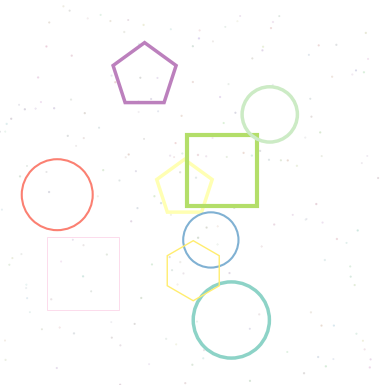[{"shape": "circle", "thickness": 2.5, "radius": 0.49, "center": [0.601, 0.169]}, {"shape": "pentagon", "thickness": 2.5, "radius": 0.38, "center": [0.479, 0.51]}, {"shape": "circle", "thickness": 1.5, "radius": 0.46, "center": [0.149, 0.494]}, {"shape": "circle", "thickness": 1.5, "radius": 0.36, "center": [0.548, 0.377]}, {"shape": "square", "thickness": 3, "radius": 0.46, "center": [0.576, 0.557]}, {"shape": "square", "thickness": 0.5, "radius": 0.47, "center": [0.216, 0.289]}, {"shape": "pentagon", "thickness": 2.5, "radius": 0.43, "center": [0.376, 0.803]}, {"shape": "circle", "thickness": 2.5, "radius": 0.36, "center": [0.701, 0.703]}, {"shape": "hexagon", "thickness": 1, "radius": 0.39, "center": [0.502, 0.297]}]